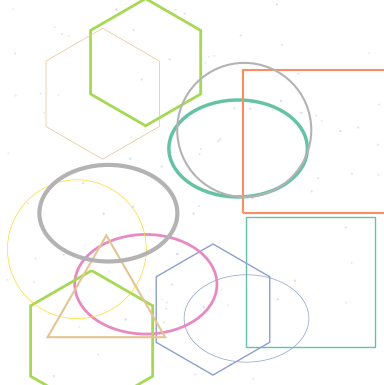[{"shape": "oval", "thickness": 2.5, "radius": 0.9, "center": [0.619, 0.614]}, {"shape": "square", "thickness": 1, "radius": 0.84, "center": [0.807, 0.267]}, {"shape": "square", "thickness": 1.5, "radius": 0.93, "center": [0.818, 0.633]}, {"shape": "oval", "thickness": 0.5, "radius": 0.81, "center": [0.64, 0.173]}, {"shape": "hexagon", "thickness": 1, "radius": 0.85, "center": [0.553, 0.196]}, {"shape": "oval", "thickness": 2, "radius": 0.92, "center": [0.379, 0.262]}, {"shape": "hexagon", "thickness": 2, "radius": 0.92, "center": [0.238, 0.114]}, {"shape": "hexagon", "thickness": 2, "radius": 0.83, "center": [0.378, 0.838]}, {"shape": "circle", "thickness": 0.5, "radius": 0.9, "center": [0.2, 0.353]}, {"shape": "triangle", "thickness": 1.5, "radius": 0.88, "center": [0.276, 0.212]}, {"shape": "hexagon", "thickness": 0.5, "radius": 0.85, "center": [0.267, 0.756]}, {"shape": "oval", "thickness": 3, "radius": 0.9, "center": [0.281, 0.446]}, {"shape": "circle", "thickness": 1.5, "radius": 0.87, "center": [0.634, 0.663]}]